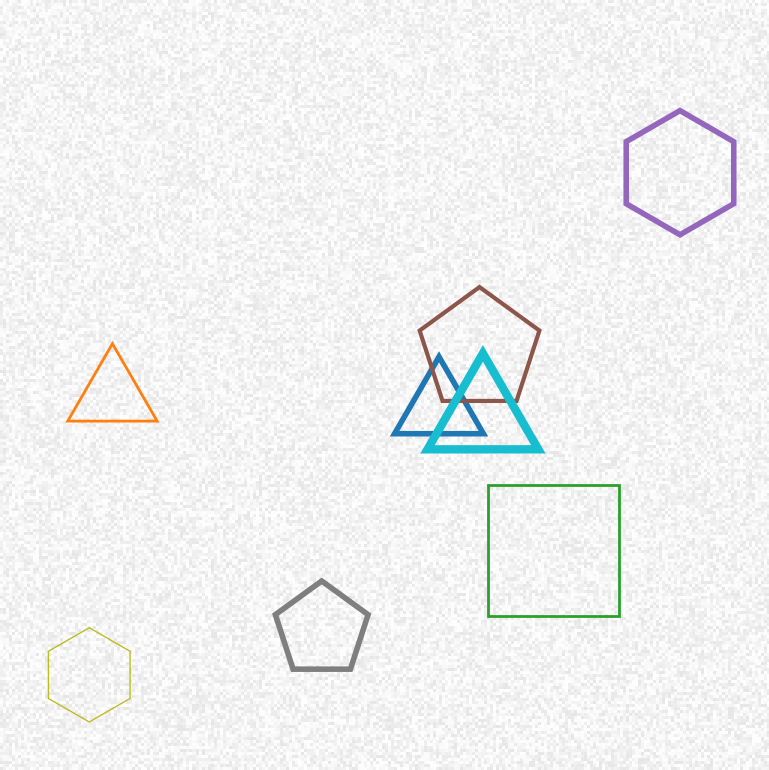[{"shape": "triangle", "thickness": 2, "radius": 0.33, "center": [0.57, 0.47]}, {"shape": "triangle", "thickness": 1, "radius": 0.34, "center": [0.146, 0.487]}, {"shape": "square", "thickness": 1, "radius": 0.42, "center": [0.719, 0.285]}, {"shape": "hexagon", "thickness": 2, "radius": 0.4, "center": [0.883, 0.776]}, {"shape": "pentagon", "thickness": 1.5, "radius": 0.41, "center": [0.623, 0.545]}, {"shape": "pentagon", "thickness": 2, "radius": 0.32, "center": [0.418, 0.182]}, {"shape": "hexagon", "thickness": 0.5, "radius": 0.31, "center": [0.116, 0.124]}, {"shape": "triangle", "thickness": 3, "radius": 0.42, "center": [0.627, 0.458]}]